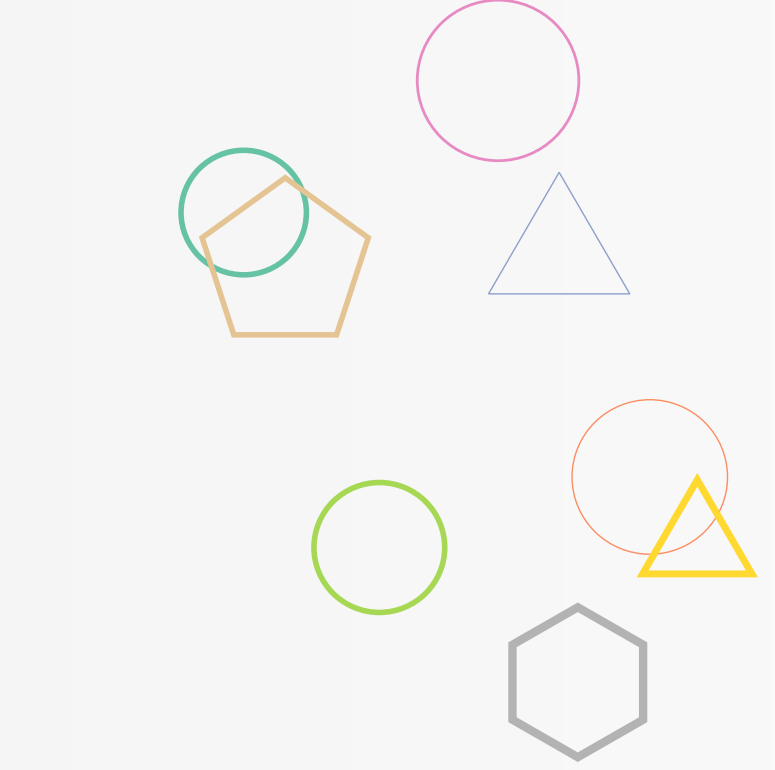[{"shape": "circle", "thickness": 2, "radius": 0.4, "center": [0.314, 0.724]}, {"shape": "circle", "thickness": 0.5, "radius": 0.5, "center": [0.838, 0.381]}, {"shape": "triangle", "thickness": 0.5, "radius": 0.53, "center": [0.721, 0.671]}, {"shape": "circle", "thickness": 1, "radius": 0.52, "center": [0.643, 0.896]}, {"shape": "circle", "thickness": 2, "radius": 0.42, "center": [0.489, 0.289]}, {"shape": "triangle", "thickness": 2.5, "radius": 0.41, "center": [0.9, 0.295]}, {"shape": "pentagon", "thickness": 2, "radius": 0.56, "center": [0.368, 0.656]}, {"shape": "hexagon", "thickness": 3, "radius": 0.49, "center": [0.746, 0.114]}]